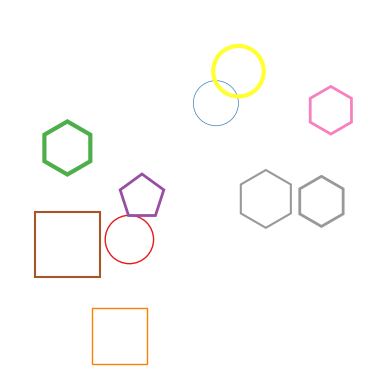[{"shape": "circle", "thickness": 1, "radius": 0.31, "center": [0.336, 0.378]}, {"shape": "circle", "thickness": 0.5, "radius": 0.29, "center": [0.561, 0.732]}, {"shape": "hexagon", "thickness": 3, "radius": 0.34, "center": [0.175, 0.616]}, {"shape": "pentagon", "thickness": 2, "radius": 0.3, "center": [0.369, 0.488]}, {"shape": "square", "thickness": 1, "radius": 0.36, "center": [0.311, 0.127]}, {"shape": "circle", "thickness": 3, "radius": 0.33, "center": [0.619, 0.815]}, {"shape": "square", "thickness": 1.5, "radius": 0.42, "center": [0.176, 0.366]}, {"shape": "hexagon", "thickness": 2, "radius": 0.31, "center": [0.859, 0.714]}, {"shape": "hexagon", "thickness": 2, "radius": 0.33, "center": [0.835, 0.477]}, {"shape": "hexagon", "thickness": 1.5, "radius": 0.38, "center": [0.69, 0.483]}]